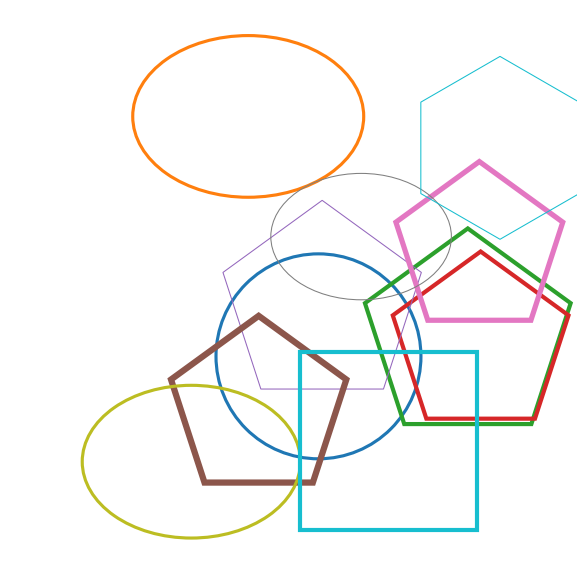[{"shape": "circle", "thickness": 1.5, "radius": 0.89, "center": [0.551, 0.382]}, {"shape": "oval", "thickness": 1.5, "radius": 1.0, "center": [0.43, 0.798]}, {"shape": "pentagon", "thickness": 2, "radius": 0.94, "center": [0.81, 0.416]}, {"shape": "pentagon", "thickness": 2, "radius": 0.8, "center": [0.832, 0.404]}, {"shape": "pentagon", "thickness": 0.5, "radius": 0.9, "center": [0.558, 0.472]}, {"shape": "pentagon", "thickness": 3, "radius": 0.8, "center": [0.448, 0.293]}, {"shape": "pentagon", "thickness": 2.5, "radius": 0.76, "center": [0.83, 0.567]}, {"shape": "oval", "thickness": 0.5, "radius": 0.78, "center": [0.625, 0.589]}, {"shape": "oval", "thickness": 1.5, "radius": 0.94, "center": [0.331, 0.2]}, {"shape": "hexagon", "thickness": 0.5, "radius": 0.79, "center": [0.866, 0.743]}, {"shape": "square", "thickness": 2, "radius": 0.77, "center": [0.673, 0.236]}]